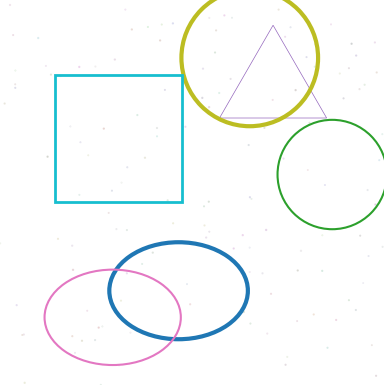[{"shape": "oval", "thickness": 3, "radius": 0.9, "center": [0.464, 0.245]}, {"shape": "circle", "thickness": 1.5, "radius": 0.71, "center": [0.863, 0.547]}, {"shape": "triangle", "thickness": 0.5, "radius": 0.8, "center": [0.709, 0.774]}, {"shape": "oval", "thickness": 1.5, "radius": 0.88, "center": [0.293, 0.176]}, {"shape": "circle", "thickness": 3, "radius": 0.89, "center": [0.649, 0.85]}, {"shape": "square", "thickness": 2, "radius": 0.83, "center": [0.309, 0.641]}]